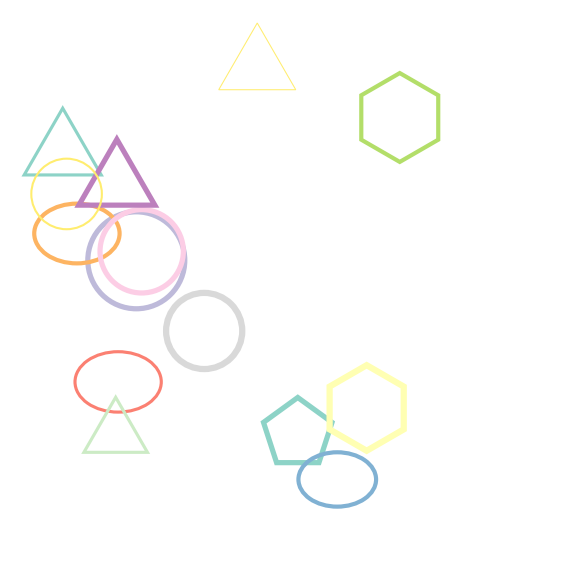[{"shape": "triangle", "thickness": 1.5, "radius": 0.39, "center": [0.109, 0.735]}, {"shape": "pentagon", "thickness": 2.5, "radius": 0.31, "center": [0.516, 0.248]}, {"shape": "hexagon", "thickness": 3, "radius": 0.37, "center": [0.635, 0.293]}, {"shape": "circle", "thickness": 2.5, "radius": 0.42, "center": [0.236, 0.548]}, {"shape": "oval", "thickness": 1.5, "radius": 0.37, "center": [0.205, 0.338]}, {"shape": "oval", "thickness": 2, "radius": 0.34, "center": [0.584, 0.169]}, {"shape": "oval", "thickness": 2, "radius": 0.37, "center": [0.133, 0.595]}, {"shape": "hexagon", "thickness": 2, "radius": 0.38, "center": [0.692, 0.796]}, {"shape": "circle", "thickness": 2.5, "radius": 0.36, "center": [0.245, 0.564]}, {"shape": "circle", "thickness": 3, "radius": 0.33, "center": [0.354, 0.426]}, {"shape": "triangle", "thickness": 2.5, "radius": 0.38, "center": [0.202, 0.682]}, {"shape": "triangle", "thickness": 1.5, "radius": 0.32, "center": [0.2, 0.248]}, {"shape": "triangle", "thickness": 0.5, "radius": 0.39, "center": [0.445, 0.882]}, {"shape": "circle", "thickness": 1, "radius": 0.31, "center": [0.115, 0.663]}]